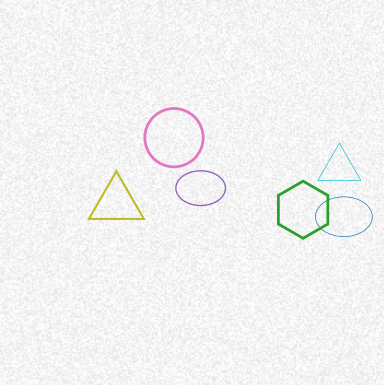[{"shape": "oval", "thickness": 0.5, "radius": 0.37, "center": [0.893, 0.437]}, {"shape": "hexagon", "thickness": 2, "radius": 0.37, "center": [0.787, 0.455]}, {"shape": "oval", "thickness": 1, "radius": 0.32, "center": [0.521, 0.511]}, {"shape": "circle", "thickness": 2, "radius": 0.38, "center": [0.452, 0.642]}, {"shape": "triangle", "thickness": 1.5, "radius": 0.41, "center": [0.302, 0.473]}, {"shape": "triangle", "thickness": 0.5, "radius": 0.32, "center": [0.882, 0.564]}]